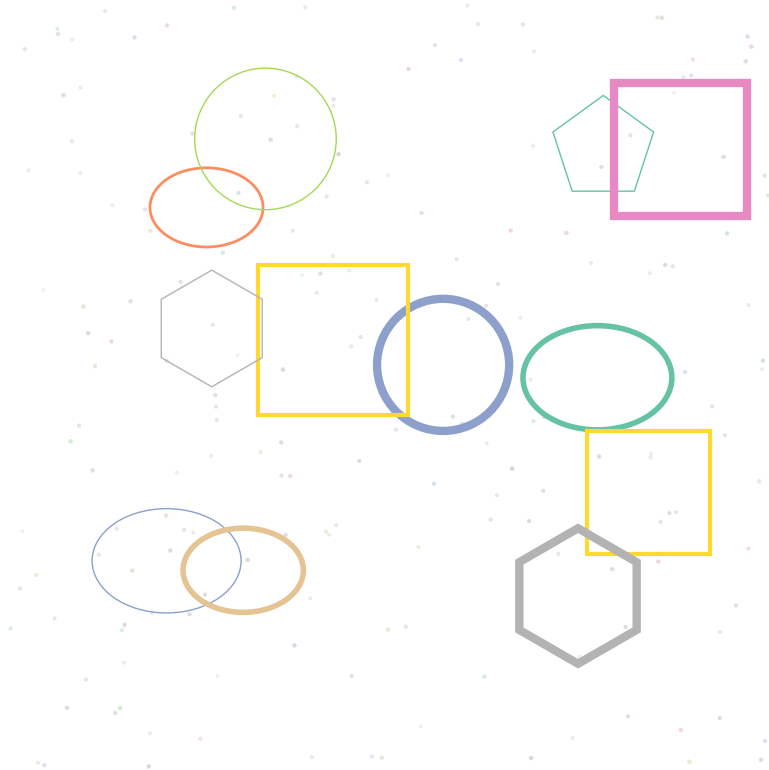[{"shape": "pentagon", "thickness": 0.5, "radius": 0.34, "center": [0.783, 0.807]}, {"shape": "oval", "thickness": 2, "radius": 0.48, "center": [0.776, 0.509]}, {"shape": "oval", "thickness": 1, "radius": 0.37, "center": [0.268, 0.731]}, {"shape": "circle", "thickness": 3, "radius": 0.43, "center": [0.575, 0.526]}, {"shape": "oval", "thickness": 0.5, "radius": 0.48, "center": [0.216, 0.272]}, {"shape": "square", "thickness": 3, "radius": 0.43, "center": [0.884, 0.806]}, {"shape": "circle", "thickness": 0.5, "radius": 0.46, "center": [0.345, 0.82]}, {"shape": "square", "thickness": 1.5, "radius": 0.49, "center": [0.433, 0.558]}, {"shape": "square", "thickness": 1.5, "radius": 0.4, "center": [0.842, 0.36]}, {"shape": "oval", "thickness": 2, "radius": 0.39, "center": [0.316, 0.259]}, {"shape": "hexagon", "thickness": 0.5, "radius": 0.38, "center": [0.275, 0.573]}, {"shape": "hexagon", "thickness": 3, "radius": 0.44, "center": [0.751, 0.226]}]